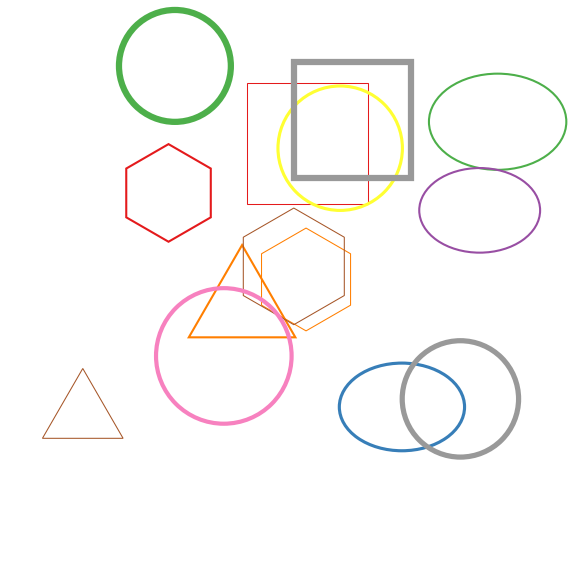[{"shape": "hexagon", "thickness": 1, "radius": 0.42, "center": [0.292, 0.665]}, {"shape": "square", "thickness": 0.5, "radius": 0.52, "center": [0.533, 0.751]}, {"shape": "oval", "thickness": 1.5, "radius": 0.54, "center": [0.696, 0.295]}, {"shape": "circle", "thickness": 3, "radius": 0.48, "center": [0.303, 0.885]}, {"shape": "oval", "thickness": 1, "radius": 0.59, "center": [0.862, 0.788]}, {"shape": "oval", "thickness": 1, "radius": 0.52, "center": [0.831, 0.635]}, {"shape": "hexagon", "thickness": 0.5, "radius": 0.45, "center": [0.53, 0.515]}, {"shape": "triangle", "thickness": 1, "radius": 0.53, "center": [0.419, 0.468]}, {"shape": "circle", "thickness": 1.5, "radius": 0.54, "center": [0.589, 0.743]}, {"shape": "hexagon", "thickness": 0.5, "radius": 0.5, "center": [0.509, 0.538]}, {"shape": "triangle", "thickness": 0.5, "radius": 0.4, "center": [0.143, 0.28]}, {"shape": "circle", "thickness": 2, "radius": 0.59, "center": [0.388, 0.383]}, {"shape": "square", "thickness": 3, "radius": 0.5, "center": [0.611, 0.791]}, {"shape": "circle", "thickness": 2.5, "radius": 0.5, "center": [0.797, 0.308]}]